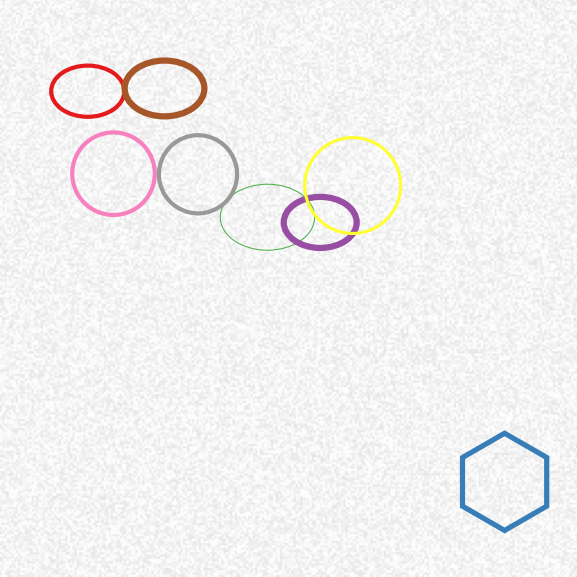[{"shape": "oval", "thickness": 2, "radius": 0.32, "center": [0.152, 0.841]}, {"shape": "hexagon", "thickness": 2.5, "radius": 0.42, "center": [0.874, 0.165]}, {"shape": "oval", "thickness": 0.5, "radius": 0.41, "center": [0.463, 0.623]}, {"shape": "oval", "thickness": 3, "radius": 0.32, "center": [0.554, 0.614]}, {"shape": "circle", "thickness": 1.5, "radius": 0.41, "center": [0.611, 0.678]}, {"shape": "oval", "thickness": 3, "radius": 0.35, "center": [0.285, 0.846]}, {"shape": "circle", "thickness": 2, "radius": 0.36, "center": [0.197, 0.698]}, {"shape": "circle", "thickness": 2, "radius": 0.34, "center": [0.343, 0.697]}]